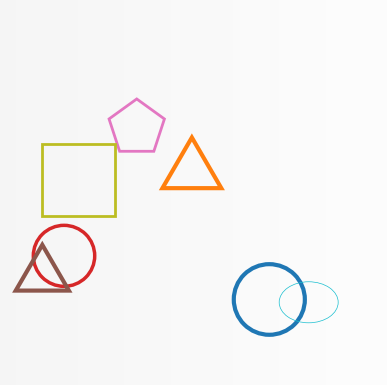[{"shape": "circle", "thickness": 3, "radius": 0.46, "center": [0.695, 0.222]}, {"shape": "triangle", "thickness": 3, "radius": 0.44, "center": [0.495, 0.555]}, {"shape": "circle", "thickness": 2.5, "radius": 0.4, "center": [0.165, 0.336]}, {"shape": "triangle", "thickness": 3, "radius": 0.4, "center": [0.109, 0.285]}, {"shape": "pentagon", "thickness": 2, "radius": 0.38, "center": [0.353, 0.668]}, {"shape": "square", "thickness": 2, "radius": 0.47, "center": [0.202, 0.532]}, {"shape": "oval", "thickness": 0.5, "radius": 0.38, "center": [0.797, 0.215]}]